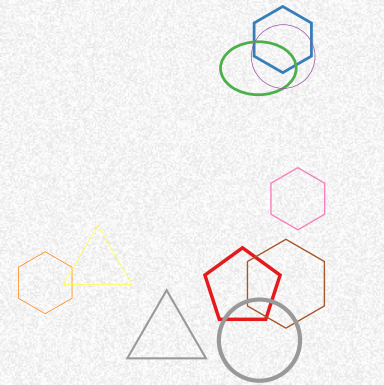[{"shape": "pentagon", "thickness": 2.5, "radius": 0.51, "center": [0.63, 0.254]}, {"shape": "hexagon", "thickness": 2, "radius": 0.43, "center": [0.734, 0.897]}, {"shape": "oval", "thickness": 2, "radius": 0.49, "center": [0.671, 0.823]}, {"shape": "circle", "thickness": 0.5, "radius": 0.41, "center": [0.736, 0.853]}, {"shape": "hexagon", "thickness": 0.5, "radius": 0.4, "center": [0.117, 0.266]}, {"shape": "triangle", "thickness": 0.5, "radius": 0.51, "center": [0.254, 0.312]}, {"shape": "hexagon", "thickness": 1, "radius": 0.58, "center": [0.743, 0.263]}, {"shape": "hexagon", "thickness": 1, "radius": 0.4, "center": [0.774, 0.484]}, {"shape": "triangle", "thickness": 1.5, "radius": 0.59, "center": [0.433, 0.128]}, {"shape": "circle", "thickness": 3, "radius": 0.53, "center": [0.674, 0.116]}]